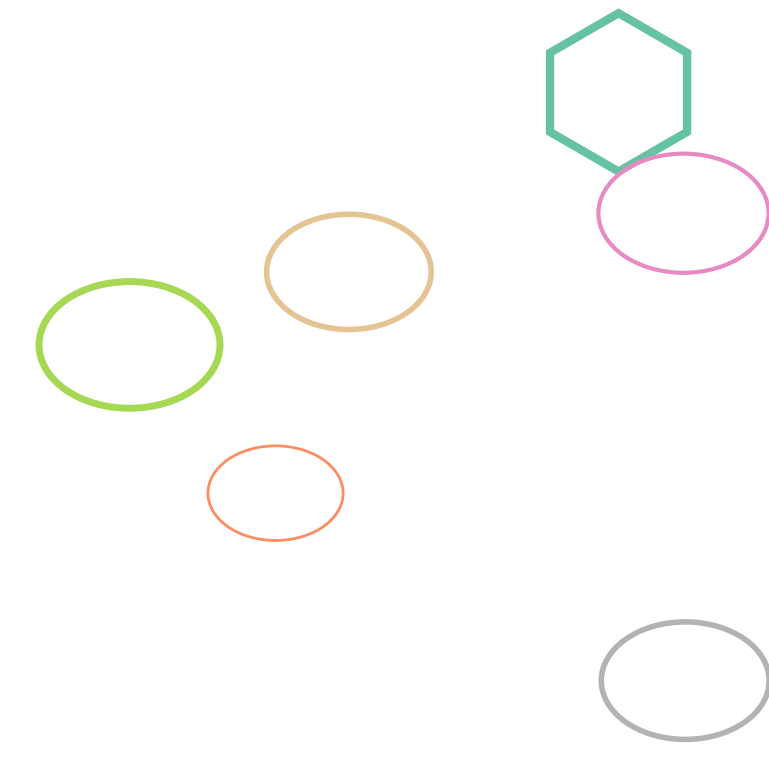[{"shape": "hexagon", "thickness": 3, "radius": 0.51, "center": [0.803, 0.88]}, {"shape": "oval", "thickness": 1, "radius": 0.44, "center": [0.358, 0.36]}, {"shape": "oval", "thickness": 1.5, "radius": 0.55, "center": [0.888, 0.723]}, {"shape": "oval", "thickness": 2.5, "radius": 0.59, "center": [0.168, 0.552]}, {"shape": "oval", "thickness": 2, "radius": 0.53, "center": [0.453, 0.647]}, {"shape": "oval", "thickness": 2, "radius": 0.55, "center": [0.89, 0.116]}]